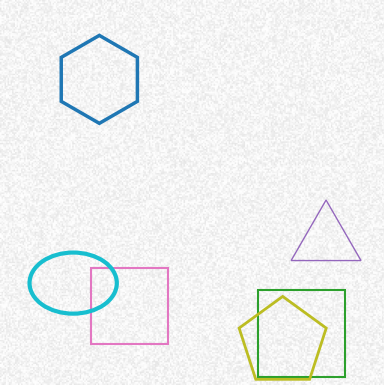[{"shape": "hexagon", "thickness": 2.5, "radius": 0.57, "center": [0.258, 0.794]}, {"shape": "square", "thickness": 1.5, "radius": 0.57, "center": [0.783, 0.133]}, {"shape": "triangle", "thickness": 1, "radius": 0.52, "center": [0.847, 0.376]}, {"shape": "square", "thickness": 1.5, "radius": 0.5, "center": [0.336, 0.205]}, {"shape": "pentagon", "thickness": 2, "radius": 0.59, "center": [0.734, 0.111]}, {"shape": "oval", "thickness": 3, "radius": 0.57, "center": [0.19, 0.265]}]